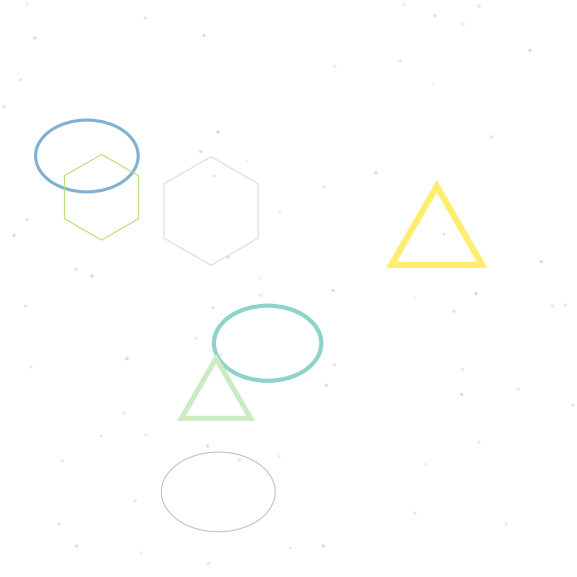[{"shape": "oval", "thickness": 2, "radius": 0.46, "center": [0.463, 0.405]}, {"shape": "oval", "thickness": 0.5, "radius": 0.49, "center": [0.378, 0.147]}, {"shape": "oval", "thickness": 1.5, "radius": 0.44, "center": [0.15, 0.729]}, {"shape": "hexagon", "thickness": 0.5, "radius": 0.37, "center": [0.176, 0.658]}, {"shape": "hexagon", "thickness": 0.5, "radius": 0.47, "center": [0.366, 0.634]}, {"shape": "triangle", "thickness": 2.5, "radius": 0.35, "center": [0.374, 0.309]}, {"shape": "triangle", "thickness": 3, "radius": 0.45, "center": [0.756, 0.586]}]